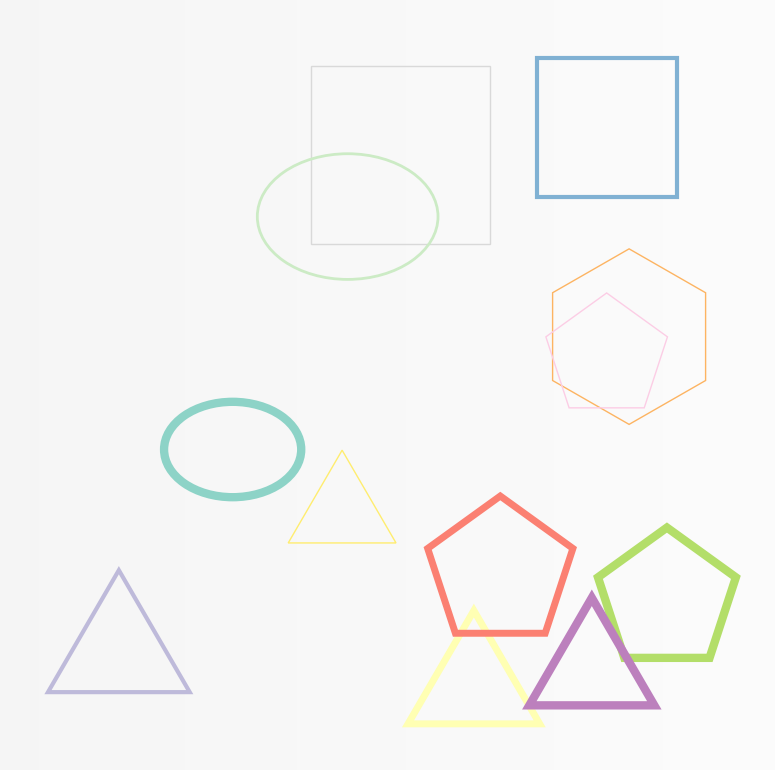[{"shape": "oval", "thickness": 3, "radius": 0.44, "center": [0.3, 0.416]}, {"shape": "triangle", "thickness": 2.5, "radius": 0.49, "center": [0.611, 0.109]}, {"shape": "triangle", "thickness": 1.5, "radius": 0.53, "center": [0.153, 0.154]}, {"shape": "pentagon", "thickness": 2.5, "radius": 0.49, "center": [0.646, 0.257]}, {"shape": "square", "thickness": 1.5, "radius": 0.45, "center": [0.783, 0.835]}, {"shape": "hexagon", "thickness": 0.5, "radius": 0.57, "center": [0.812, 0.563]}, {"shape": "pentagon", "thickness": 3, "radius": 0.47, "center": [0.861, 0.221]}, {"shape": "pentagon", "thickness": 0.5, "radius": 0.41, "center": [0.783, 0.537]}, {"shape": "square", "thickness": 0.5, "radius": 0.58, "center": [0.516, 0.799]}, {"shape": "triangle", "thickness": 3, "radius": 0.47, "center": [0.764, 0.131]}, {"shape": "oval", "thickness": 1, "radius": 0.58, "center": [0.449, 0.719]}, {"shape": "triangle", "thickness": 0.5, "radius": 0.4, "center": [0.441, 0.335]}]